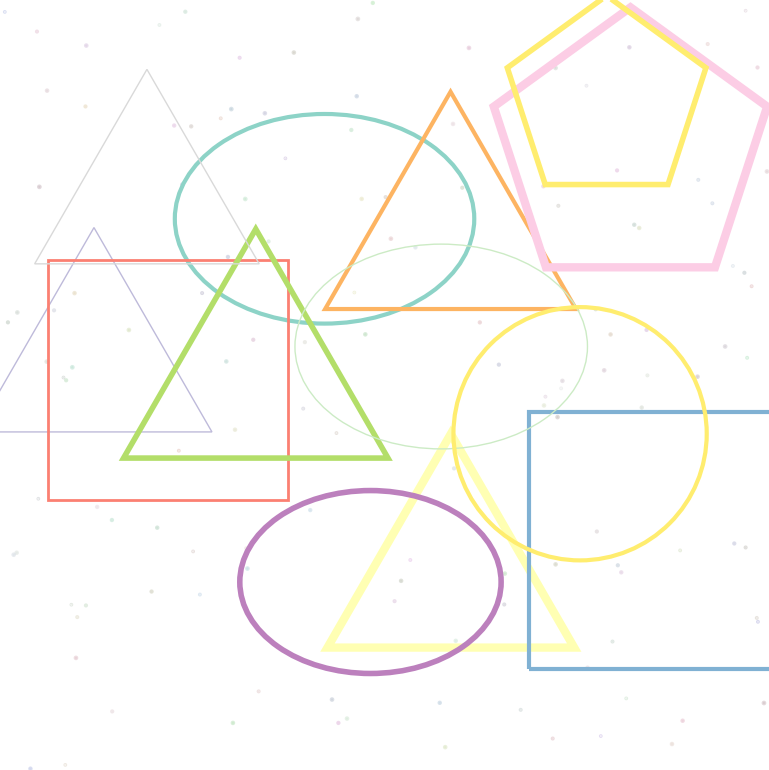[{"shape": "oval", "thickness": 1.5, "radius": 0.97, "center": [0.421, 0.716]}, {"shape": "triangle", "thickness": 3, "radius": 0.93, "center": [0.585, 0.251]}, {"shape": "triangle", "thickness": 0.5, "radius": 0.88, "center": [0.122, 0.528]}, {"shape": "square", "thickness": 1, "radius": 0.78, "center": [0.218, 0.507]}, {"shape": "square", "thickness": 1.5, "radius": 0.83, "center": [0.854, 0.298]}, {"shape": "triangle", "thickness": 1.5, "radius": 0.94, "center": [0.585, 0.693]}, {"shape": "triangle", "thickness": 2, "radius": 0.99, "center": [0.332, 0.504]}, {"shape": "pentagon", "thickness": 3, "radius": 0.93, "center": [0.819, 0.804]}, {"shape": "triangle", "thickness": 0.5, "radius": 0.84, "center": [0.191, 0.742]}, {"shape": "oval", "thickness": 2, "radius": 0.85, "center": [0.481, 0.244]}, {"shape": "oval", "thickness": 0.5, "radius": 0.95, "center": [0.573, 0.55]}, {"shape": "pentagon", "thickness": 2, "radius": 0.68, "center": [0.788, 0.87]}, {"shape": "circle", "thickness": 1.5, "radius": 0.82, "center": [0.753, 0.437]}]